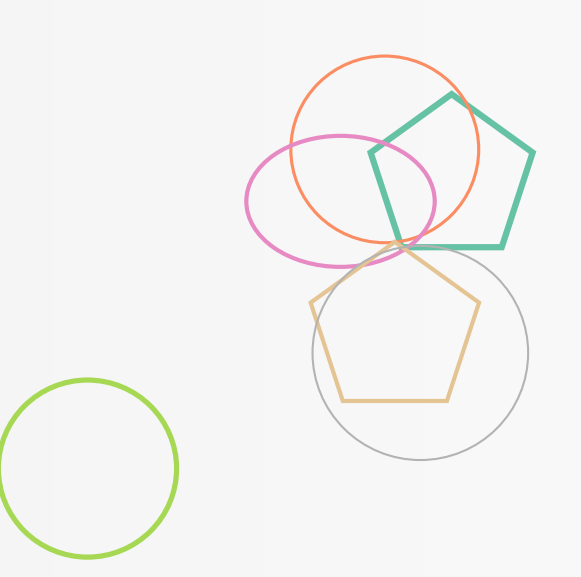[{"shape": "pentagon", "thickness": 3, "radius": 0.73, "center": [0.777, 0.69]}, {"shape": "circle", "thickness": 1.5, "radius": 0.81, "center": [0.662, 0.74]}, {"shape": "oval", "thickness": 2, "radius": 0.81, "center": [0.586, 0.65]}, {"shape": "circle", "thickness": 2.5, "radius": 0.77, "center": [0.15, 0.188]}, {"shape": "pentagon", "thickness": 2, "radius": 0.76, "center": [0.679, 0.428]}, {"shape": "circle", "thickness": 1, "radius": 0.93, "center": [0.723, 0.388]}]